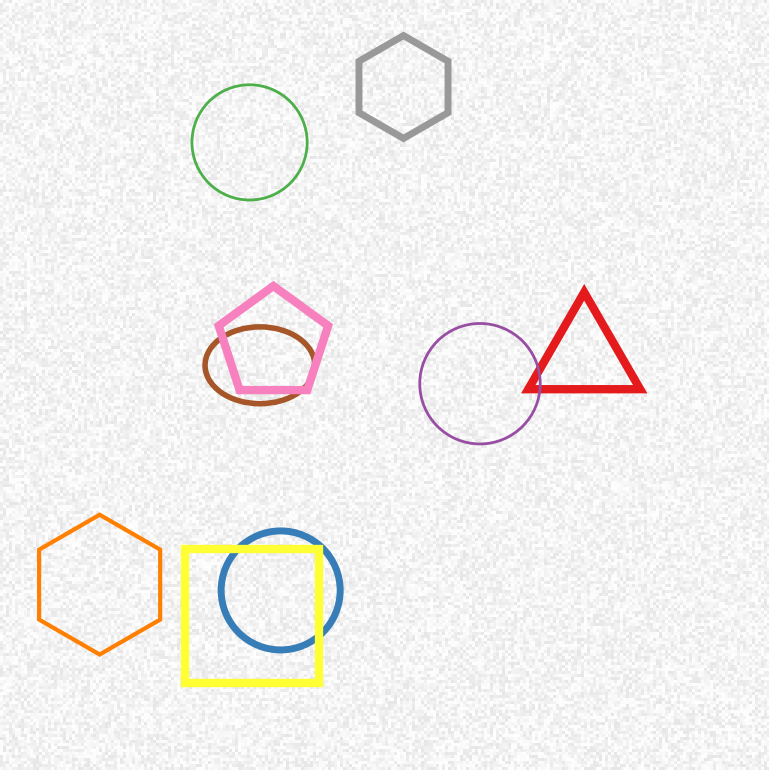[{"shape": "triangle", "thickness": 3, "radius": 0.42, "center": [0.759, 0.536]}, {"shape": "circle", "thickness": 2.5, "radius": 0.39, "center": [0.364, 0.233]}, {"shape": "circle", "thickness": 1, "radius": 0.37, "center": [0.324, 0.815]}, {"shape": "circle", "thickness": 1, "radius": 0.39, "center": [0.623, 0.502]}, {"shape": "hexagon", "thickness": 1.5, "radius": 0.45, "center": [0.129, 0.241]}, {"shape": "square", "thickness": 3, "radius": 0.44, "center": [0.327, 0.2]}, {"shape": "oval", "thickness": 2, "radius": 0.36, "center": [0.338, 0.526]}, {"shape": "pentagon", "thickness": 3, "radius": 0.37, "center": [0.355, 0.554]}, {"shape": "hexagon", "thickness": 2.5, "radius": 0.33, "center": [0.524, 0.887]}]